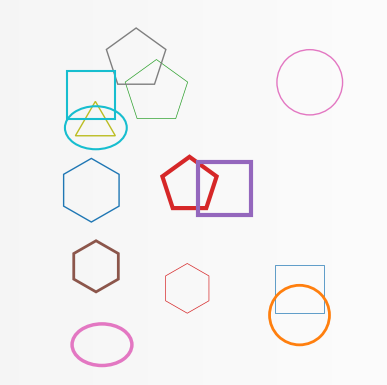[{"shape": "hexagon", "thickness": 1, "radius": 0.41, "center": [0.236, 0.506]}, {"shape": "square", "thickness": 0.5, "radius": 0.32, "center": [0.773, 0.249]}, {"shape": "circle", "thickness": 2, "radius": 0.39, "center": [0.773, 0.182]}, {"shape": "pentagon", "thickness": 0.5, "radius": 0.42, "center": [0.404, 0.761]}, {"shape": "hexagon", "thickness": 0.5, "radius": 0.32, "center": [0.483, 0.251]}, {"shape": "pentagon", "thickness": 3, "radius": 0.37, "center": [0.489, 0.519]}, {"shape": "square", "thickness": 3, "radius": 0.34, "center": [0.579, 0.511]}, {"shape": "hexagon", "thickness": 2, "radius": 0.33, "center": [0.248, 0.308]}, {"shape": "oval", "thickness": 2.5, "radius": 0.39, "center": [0.263, 0.105]}, {"shape": "circle", "thickness": 1, "radius": 0.42, "center": [0.799, 0.786]}, {"shape": "pentagon", "thickness": 1, "radius": 0.4, "center": [0.351, 0.847]}, {"shape": "triangle", "thickness": 1, "radius": 0.3, "center": [0.246, 0.677]}, {"shape": "oval", "thickness": 1.5, "radius": 0.4, "center": [0.247, 0.668]}, {"shape": "square", "thickness": 1.5, "radius": 0.31, "center": [0.234, 0.753]}]